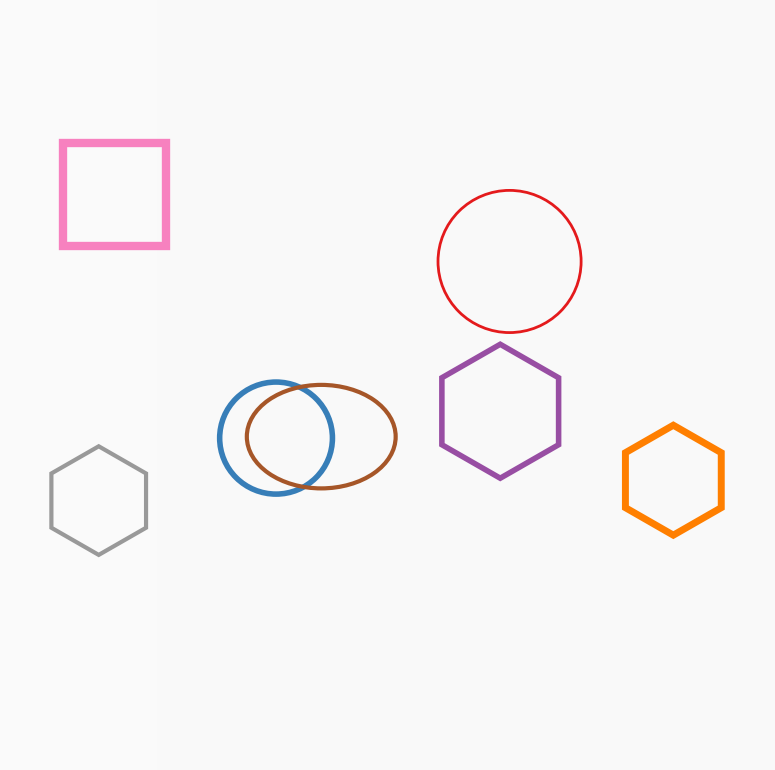[{"shape": "circle", "thickness": 1, "radius": 0.46, "center": [0.657, 0.66]}, {"shape": "circle", "thickness": 2, "radius": 0.36, "center": [0.356, 0.431]}, {"shape": "hexagon", "thickness": 2, "radius": 0.43, "center": [0.645, 0.466]}, {"shape": "hexagon", "thickness": 2.5, "radius": 0.36, "center": [0.869, 0.376]}, {"shape": "oval", "thickness": 1.5, "radius": 0.48, "center": [0.415, 0.433]}, {"shape": "square", "thickness": 3, "radius": 0.33, "center": [0.148, 0.747]}, {"shape": "hexagon", "thickness": 1.5, "radius": 0.35, "center": [0.127, 0.35]}]